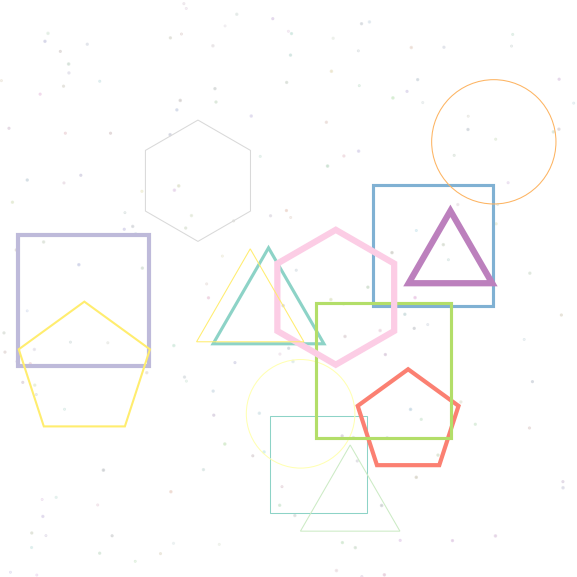[{"shape": "square", "thickness": 0.5, "radius": 0.42, "center": [0.552, 0.195]}, {"shape": "triangle", "thickness": 1.5, "radius": 0.55, "center": [0.465, 0.459]}, {"shape": "circle", "thickness": 0.5, "radius": 0.47, "center": [0.521, 0.283]}, {"shape": "square", "thickness": 2, "radius": 0.57, "center": [0.145, 0.479]}, {"shape": "pentagon", "thickness": 2, "radius": 0.46, "center": [0.707, 0.268]}, {"shape": "square", "thickness": 1.5, "radius": 0.52, "center": [0.749, 0.574]}, {"shape": "circle", "thickness": 0.5, "radius": 0.54, "center": [0.855, 0.754]}, {"shape": "square", "thickness": 1.5, "radius": 0.58, "center": [0.664, 0.357]}, {"shape": "hexagon", "thickness": 3, "radius": 0.58, "center": [0.581, 0.484]}, {"shape": "hexagon", "thickness": 0.5, "radius": 0.53, "center": [0.343, 0.686]}, {"shape": "triangle", "thickness": 3, "radius": 0.42, "center": [0.78, 0.55]}, {"shape": "triangle", "thickness": 0.5, "radius": 0.5, "center": [0.606, 0.129]}, {"shape": "triangle", "thickness": 0.5, "radius": 0.54, "center": [0.433, 0.461]}, {"shape": "pentagon", "thickness": 1, "radius": 0.6, "center": [0.146, 0.357]}]